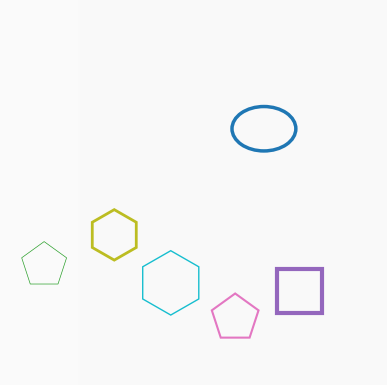[{"shape": "oval", "thickness": 2.5, "radius": 0.41, "center": [0.681, 0.666]}, {"shape": "pentagon", "thickness": 0.5, "radius": 0.3, "center": [0.114, 0.312]}, {"shape": "square", "thickness": 3, "radius": 0.29, "center": [0.772, 0.244]}, {"shape": "pentagon", "thickness": 1.5, "radius": 0.32, "center": [0.607, 0.174]}, {"shape": "hexagon", "thickness": 2, "radius": 0.33, "center": [0.295, 0.39]}, {"shape": "hexagon", "thickness": 1, "radius": 0.42, "center": [0.441, 0.265]}]